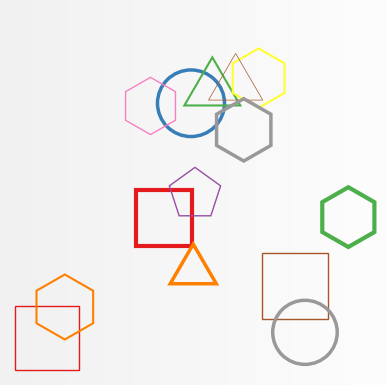[{"shape": "square", "thickness": 1, "radius": 0.41, "center": [0.121, 0.123]}, {"shape": "square", "thickness": 3, "radius": 0.36, "center": [0.423, 0.435]}, {"shape": "circle", "thickness": 2.5, "radius": 0.43, "center": [0.493, 0.732]}, {"shape": "triangle", "thickness": 1.5, "radius": 0.42, "center": [0.548, 0.768]}, {"shape": "hexagon", "thickness": 3, "radius": 0.39, "center": [0.899, 0.436]}, {"shape": "pentagon", "thickness": 1, "radius": 0.35, "center": [0.503, 0.496]}, {"shape": "hexagon", "thickness": 1.5, "radius": 0.42, "center": [0.167, 0.203]}, {"shape": "triangle", "thickness": 2.5, "radius": 0.34, "center": [0.499, 0.297]}, {"shape": "hexagon", "thickness": 1.5, "radius": 0.39, "center": [0.667, 0.797]}, {"shape": "triangle", "thickness": 0.5, "radius": 0.4, "center": [0.608, 0.78]}, {"shape": "square", "thickness": 1, "radius": 0.43, "center": [0.762, 0.256]}, {"shape": "hexagon", "thickness": 1, "radius": 0.37, "center": [0.388, 0.725]}, {"shape": "circle", "thickness": 2.5, "radius": 0.42, "center": [0.787, 0.137]}, {"shape": "hexagon", "thickness": 2.5, "radius": 0.4, "center": [0.629, 0.663]}]